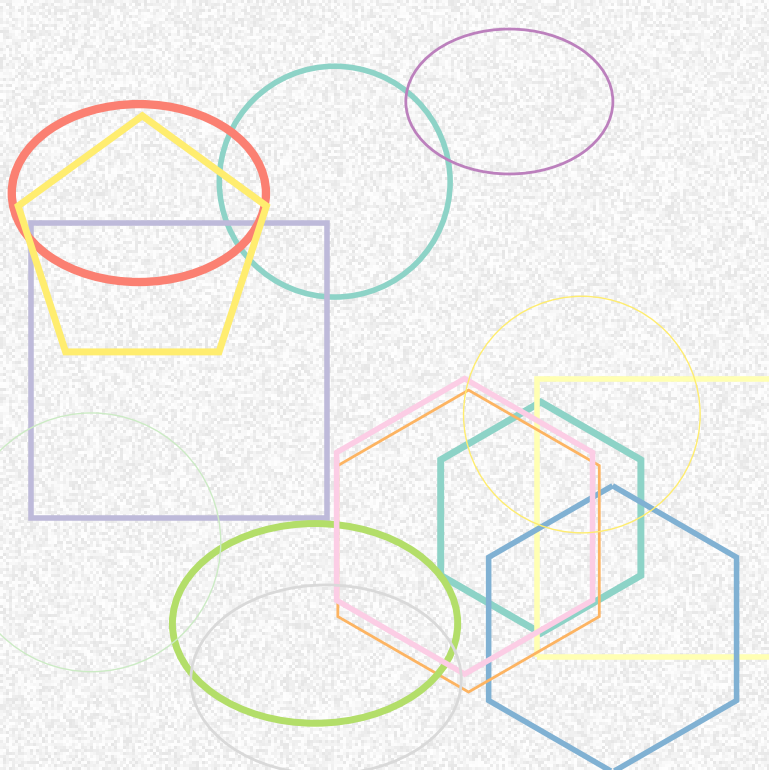[{"shape": "circle", "thickness": 2, "radius": 0.75, "center": [0.435, 0.764]}, {"shape": "hexagon", "thickness": 2.5, "radius": 0.75, "center": [0.702, 0.328]}, {"shape": "square", "thickness": 2, "radius": 0.9, "center": [0.878, 0.327]}, {"shape": "square", "thickness": 2, "radius": 0.96, "center": [0.233, 0.519]}, {"shape": "oval", "thickness": 3, "radius": 0.83, "center": [0.18, 0.749]}, {"shape": "hexagon", "thickness": 2, "radius": 0.93, "center": [0.796, 0.183]}, {"shape": "hexagon", "thickness": 1, "radius": 0.98, "center": [0.609, 0.297]}, {"shape": "oval", "thickness": 2.5, "radius": 0.93, "center": [0.409, 0.19]}, {"shape": "hexagon", "thickness": 2, "radius": 0.96, "center": [0.603, 0.316]}, {"shape": "oval", "thickness": 1, "radius": 0.88, "center": [0.423, 0.117]}, {"shape": "oval", "thickness": 1, "radius": 0.67, "center": [0.661, 0.868]}, {"shape": "circle", "thickness": 0.5, "radius": 0.84, "center": [0.119, 0.296]}, {"shape": "circle", "thickness": 0.5, "radius": 0.77, "center": [0.756, 0.462]}, {"shape": "pentagon", "thickness": 2.5, "radius": 0.85, "center": [0.185, 0.68]}]